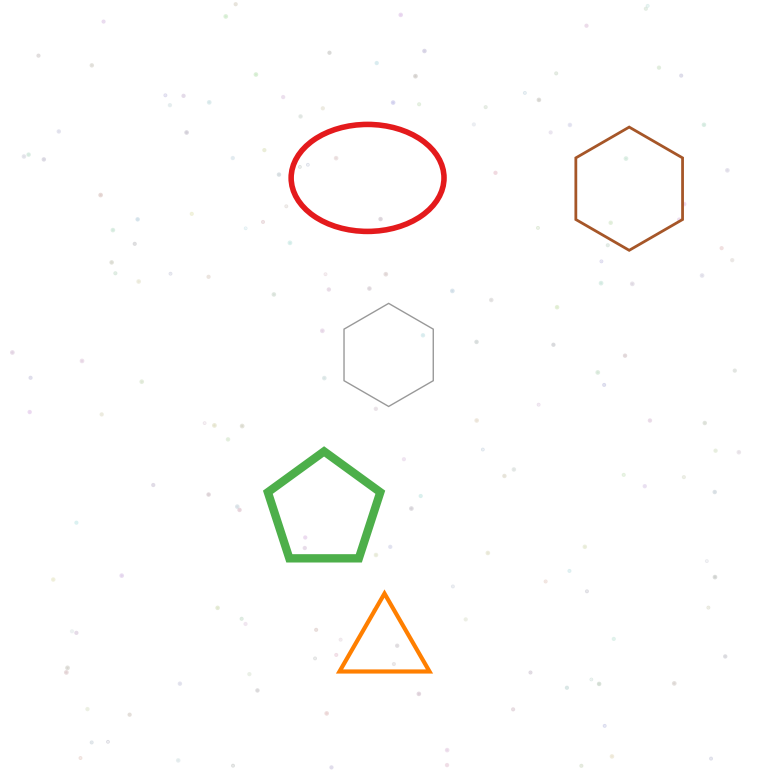[{"shape": "oval", "thickness": 2, "radius": 0.5, "center": [0.477, 0.769]}, {"shape": "pentagon", "thickness": 3, "radius": 0.38, "center": [0.421, 0.337]}, {"shape": "triangle", "thickness": 1.5, "radius": 0.34, "center": [0.499, 0.162]}, {"shape": "hexagon", "thickness": 1, "radius": 0.4, "center": [0.817, 0.755]}, {"shape": "hexagon", "thickness": 0.5, "radius": 0.33, "center": [0.505, 0.539]}]